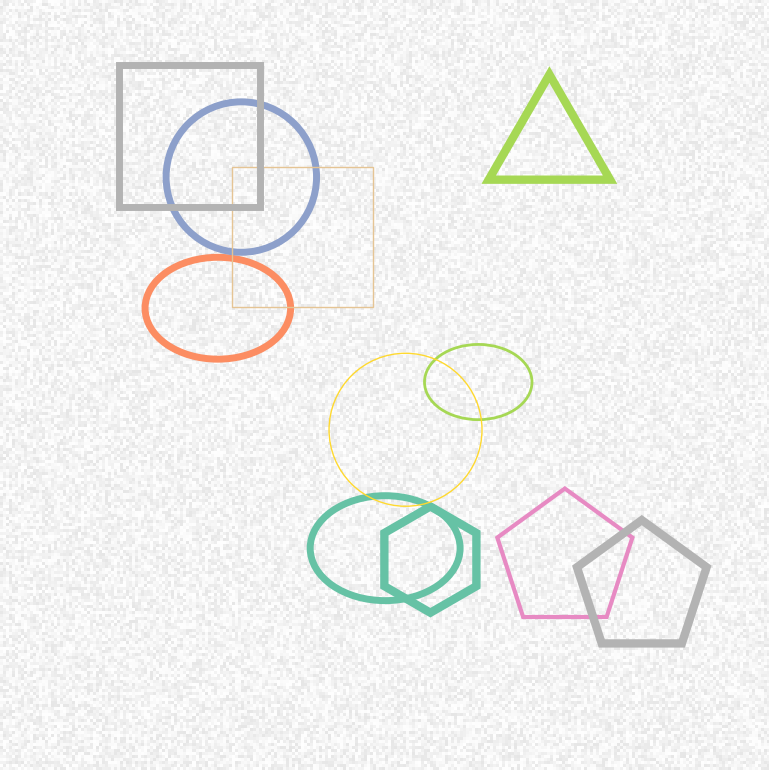[{"shape": "oval", "thickness": 2.5, "radius": 0.49, "center": [0.5, 0.288]}, {"shape": "hexagon", "thickness": 3, "radius": 0.34, "center": [0.559, 0.273]}, {"shape": "oval", "thickness": 2.5, "radius": 0.47, "center": [0.283, 0.6]}, {"shape": "circle", "thickness": 2.5, "radius": 0.49, "center": [0.313, 0.77]}, {"shape": "pentagon", "thickness": 1.5, "radius": 0.46, "center": [0.734, 0.273]}, {"shape": "oval", "thickness": 1, "radius": 0.35, "center": [0.621, 0.504]}, {"shape": "triangle", "thickness": 3, "radius": 0.46, "center": [0.714, 0.812]}, {"shape": "circle", "thickness": 0.5, "radius": 0.5, "center": [0.527, 0.442]}, {"shape": "square", "thickness": 0.5, "radius": 0.46, "center": [0.393, 0.692]}, {"shape": "square", "thickness": 2.5, "radius": 0.46, "center": [0.246, 0.823]}, {"shape": "pentagon", "thickness": 3, "radius": 0.44, "center": [0.833, 0.236]}]